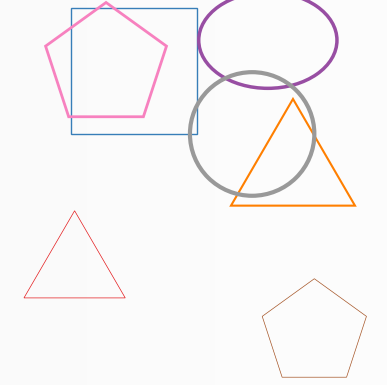[{"shape": "triangle", "thickness": 0.5, "radius": 0.75, "center": [0.193, 0.302]}, {"shape": "square", "thickness": 1, "radius": 0.82, "center": [0.345, 0.816]}, {"shape": "oval", "thickness": 2.5, "radius": 0.89, "center": [0.691, 0.895]}, {"shape": "triangle", "thickness": 1.5, "radius": 0.92, "center": [0.756, 0.558]}, {"shape": "pentagon", "thickness": 0.5, "radius": 0.71, "center": [0.811, 0.135]}, {"shape": "pentagon", "thickness": 2, "radius": 0.82, "center": [0.274, 0.829]}, {"shape": "circle", "thickness": 3, "radius": 0.8, "center": [0.651, 0.652]}]